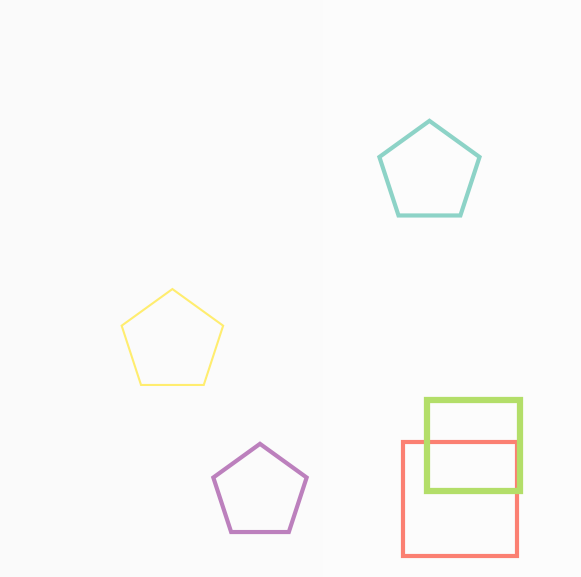[{"shape": "pentagon", "thickness": 2, "radius": 0.45, "center": [0.739, 0.699]}, {"shape": "square", "thickness": 2, "radius": 0.49, "center": [0.791, 0.135]}, {"shape": "square", "thickness": 3, "radius": 0.4, "center": [0.814, 0.228]}, {"shape": "pentagon", "thickness": 2, "radius": 0.42, "center": [0.447, 0.146]}, {"shape": "pentagon", "thickness": 1, "radius": 0.46, "center": [0.297, 0.407]}]